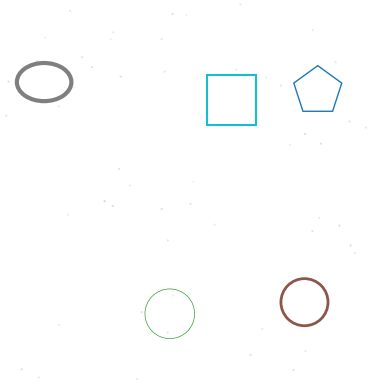[{"shape": "pentagon", "thickness": 1, "radius": 0.33, "center": [0.825, 0.764]}, {"shape": "circle", "thickness": 0.5, "radius": 0.32, "center": [0.441, 0.185]}, {"shape": "circle", "thickness": 2, "radius": 0.31, "center": [0.791, 0.215]}, {"shape": "oval", "thickness": 3, "radius": 0.35, "center": [0.115, 0.787]}, {"shape": "square", "thickness": 1.5, "radius": 0.32, "center": [0.601, 0.74]}]